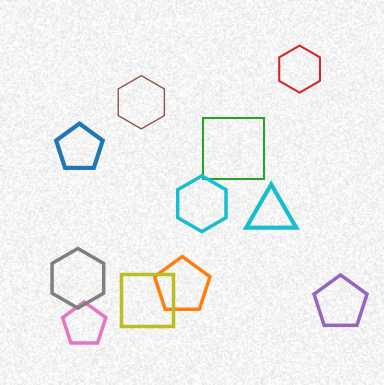[{"shape": "pentagon", "thickness": 3, "radius": 0.32, "center": [0.206, 0.615]}, {"shape": "pentagon", "thickness": 2.5, "radius": 0.38, "center": [0.473, 0.258]}, {"shape": "square", "thickness": 1.5, "radius": 0.4, "center": [0.606, 0.615]}, {"shape": "hexagon", "thickness": 1.5, "radius": 0.31, "center": [0.778, 0.821]}, {"shape": "pentagon", "thickness": 2.5, "radius": 0.36, "center": [0.885, 0.214]}, {"shape": "hexagon", "thickness": 1, "radius": 0.35, "center": [0.367, 0.734]}, {"shape": "pentagon", "thickness": 2.5, "radius": 0.29, "center": [0.219, 0.157]}, {"shape": "hexagon", "thickness": 2.5, "radius": 0.39, "center": [0.202, 0.277]}, {"shape": "square", "thickness": 2.5, "radius": 0.34, "center": [0.382, 0.22]}, {"shape": "hexagon", "thickness": 2.5, "radius": 0.36, "center": [0.524, 0.471]}, {"shape": "triangle", "thickness": 3, "radius": 0.37, "center": [0.704, 0.446]}]